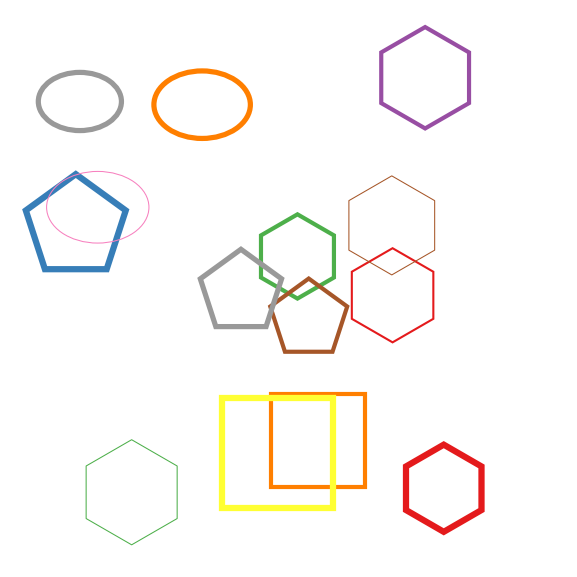[{"shape": "hexagon", "thickness": 3, "radius": 0.38, "center": [0.768, 0.154]}, {"shape": "hexagon", "thickness": 1, "radius": 0.41, "center": [0.68, 0.488]}, {"shape": "pentagon", "thickness": 3, "radius": 0.45, "center": [0.131, 0.607]}, {"shape": "hexagon", "thickness": 2, "radius": 0.36, "center": [0.515, 0.555]}, {"shape": "hexagon", "thickness": 0.5, "radius": 0.45, "center": [0.228, 0.147]}, {"shape": "hexagon", "thickness": 2, "radius": 0.44, "center": [0.736, 0.864]}, {"shape": "oval", "thickness": 2.5, "radius": 0.42, "center": [0.35, 0.818]}, {"shape": "square", "thickness": 2, "radius": 0.41, "center": [0.551, 0.236]}, {"shape": "square", "thickness": 3, "radius": 0.48, "center": [0.481, 0.215]}, {"shape": "hexagon", "thickness": 0.5, "radius": 0.43, "center": [0.678, 0.609]}, {"shape": "pentagon", "thickness": 2, "radius": 0.35, "center": [0.535, 0.447]}, {"shape": "oval", "thickness": 0.5, "radius": 0.44, "center": [0.169, 0.64]}, {"shape": "oval", "thickness": 2.5, "radius": 0.36, "center": [0.138, 0.823]}, {"shape": "pentagon", "thickness": 2.5, "radius": 0.37, "center": [0.417, 0.493]}]